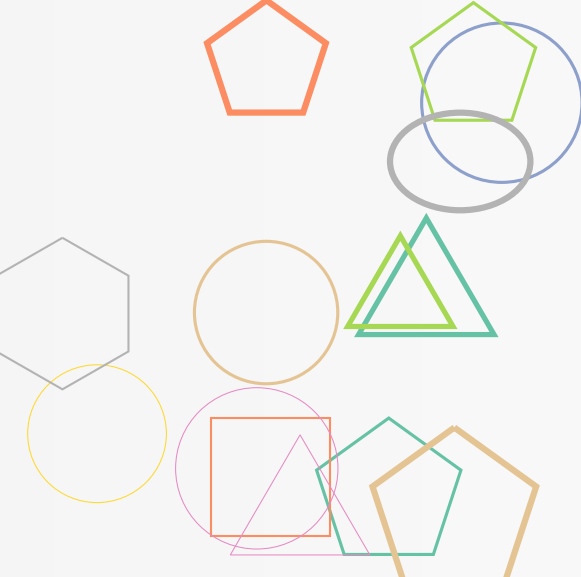[{"shape": "triangle", "thickness": 2.5, "radius": 0.67, "center": [0.733, 0.487]}, {"shape": "pentagon", "thickness": 1.5, "radius": 0.65, "center": [0.669, 0.145]}, {"shape": "pentagon", "thickness": 3, "radius": 0.54, "center": [0.458, 0.891]}, {"shape": "square", "thickness": 1, "radius": 0.51, "center": [0.465, 0.173]}, {"shape": "circle", "thickness": 1.5, "radius": 0.69, "center": [0.863, 0.821]}, {"shape": "triangle", "thickness": 0.5, "radius": 0.69, "center": [0.516, 0.108]}, {"shape": "circle", "thickness": 0.5, "radius": 0.7, "center": [0.442, 0.188]}, {"shape": "pentagon", "thickness": 1.5, "radius": 0.56, "center": [0.815, 0.882]}, {"shape": "triangle", "thickness": 2.5, "radius": 0.52, "center": [0.689, 0.486]}, {"shape": "circle", "thickness": 0.5, "radius": 0.6, "center": [0.167, 0.248]}, {"shape": "pentagon", "thickness": 3, "radius": 0.74, "center": [0.782, 0.111]}, {"shape": "circle", "thickness": 1.5, "radius": 0.62, "center": [0.458, 0.458]}, {"shape": "hexagon", "thickness": 1, "radius": 0.66, "center": [0.107, 0.456]}, {"shape": "oval", "thickness": 3, "radius": 0.6, "center": [0.792, 0.72]}]